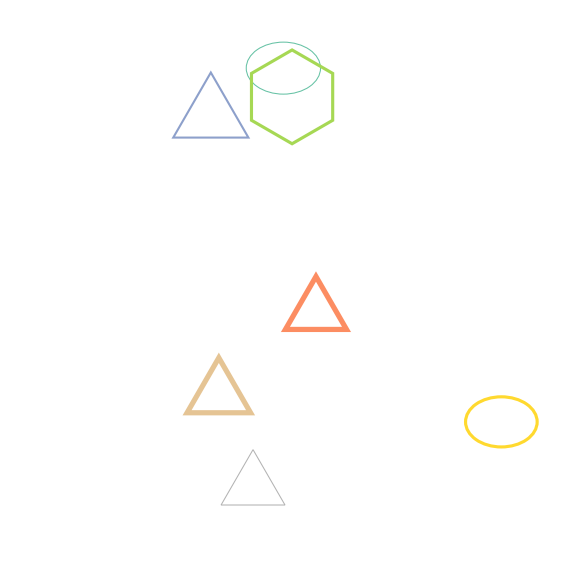[{"shape": "oval", "thickness": 0.5, "radius": 0.32, "center": [0.491, 0.881]}, {"shape": "triangle", "thickness": 2.5, "radius": 0.31, "center": [0.547, 0.459]}, {"shape": "triangle", "thickness": 1, "radius": 0.38, "center": [0.365, 0.798]}, {"shape": "hexagon", "thickness": 1.5, "radius": 0.41, "center": [0.506, 0.831]}, {"shape": "oval", "thickness": 1.5, "radius": 0.31, "center": [0.868, 0.269]}, {"shape": "triangle", "thickness": 2.5, "radius": 0.32, "center": [0.379, 0.316]}, {"shape": "triangle", "thickness": 0.5, "radius": 0.32, "center": [0.438, 0.157]}]